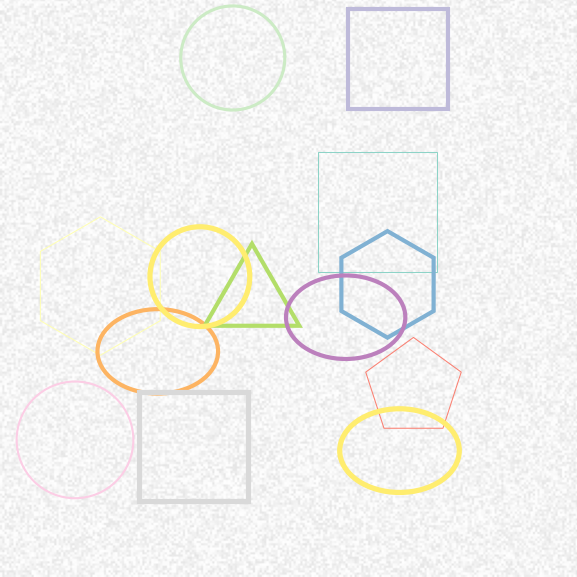[{"shape": "square", "thickness": 0.5, "radius": 0.52, "center": [0.654, 0.632]}, {"shape": "hexagon", "thickness": 0.5, "radius": 0.6, "center": [0.174, 0.504]}, {"shape": "square", "thickness": 2, "radius": 0.43, "center": [0.689, 0.897]}, {"shape": "pentagon", "thickness": 0.5, "radius": 0.43, "center": [0.716, 0.328]}, {"shape": "hexagon", "thickness": 2, "radius": 0.46, "center": [0.671, 0.507]}, {"shape": "oval", "thickness": 2, "radius": 0.52, "center": [0.273, 0.391]}, {"shape": "triangle", "thickness": 2, "radius": 0.47, "center": [0.436, 0.482]}, {"shape": "circle", "thickness": 1, "radius": 0.51, "center": [0.13, 0.237]}, {"shape": "square", "thickness": 2.5, "radius": 0.47, "center": [0.335, 0.226]}, {"shape": "oval", "thickness": 2, "radius": 0.52, "center": [0.599, 0.45]}, {"shape": "circle", "thickness": 1.5, "radius": 0.45, "center": [0.403, 0.899]}, {"shape": "oval", "thickness": 2.5, "radius": 0.52, "center": [0.692, 0.219]}, {"shape": "circle", "thickness": 2.5, "radius": 0.43, "center": [0.346, 0.52]}]